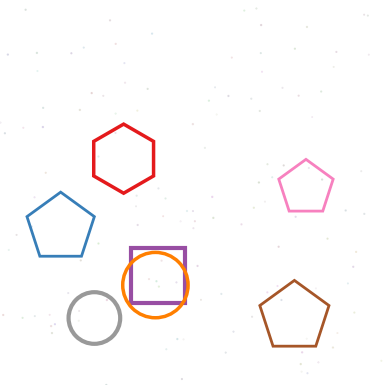[{"shape": "hexagon", "thickness": 2.5, "radius": 0.45, "center": [0.321, 0.588]}, {"shape": "pentagon", "thickness": 2, "radius": 0.46, "center": [0.158, 0.409]}, {"shape": "square", "thickness": 3, "radius": 0.36, "center": [0.41, 0.284]}, {"shape": "circle", "thickness": 2.5, "radius": 0.42, "center": [0.404, 0.26]}, {"shape": "pentagon", "thickness": 2, "radius": 0.47, "center": [0.765, 0.177]}, {"shape": "pentagon", "thickness": 2, "radius": 0.37, "center": [0.795, 0.512]}, {"shape": "circle", "thickness": 3, "radius": 0.34, "center": [0.245, 0.174]}]